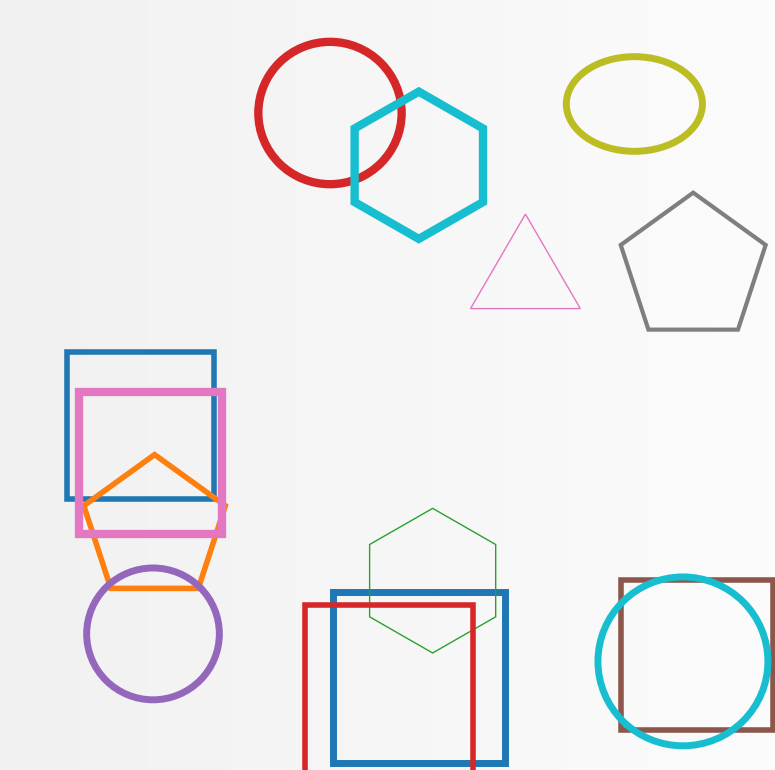[{"shape": "square", "thickness": 2.5, "radius": 0.56, "center": [0.541, 0.12]}, {"shape": "square", "thickness": 2, "radius": 0.48, "center": [0.181, 0.447]}, {"shape": "pentagon", "thickness": 2, "radius": 0.48, "center": [0.199, 0.314]}, {"shape": "hexagon", "thickness": 0.5, "radius": 0.47, "center": [0.558, 0.246]}, {"shape": "circle", "thickness": 3, "radius": 0.46, "center": [0.426, 0.853]}, {"shape": "square", "thickness": 2, "radius": 0.54, "center": [0.502, 0.105]}, {"shape": "circle", "thickness": 2.5, "radius": 0.43, "center": [0.197, 0.177]}, {"shape": "square", "thickness": 2, "radius": 0.49, "center": [0.899, 0.149]}, {"shape": "square", "thickness": 3, "radius": 0.46, "center": [0.194, 0.399]}, {"shape": "triangle", "thickness": 0.5, "radius": 0.41, "center": [0.678, 0.64]}, {"shape": "pentagon", "thickness": 1.5, "radius": 0.49, "center": [0.894, 0.651]}, {"shape": "oval", "thickness": 2.5, "radius": 0.44, "center": [0.819, 0.865]}, {"shape": "circle", "thickness": 2.5, "radius": 0.55, "center": [0.881, 0.141]}, {"shape": "hexagon", "thickness": 3, "radius": 0.48, "center": [0.54, 0.785]}]